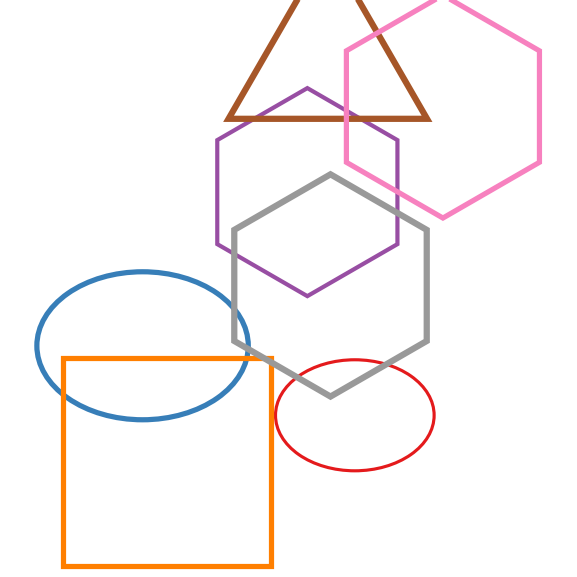[{"shape": "oval", "thickness": 1.5, "radius": 0.69, "center": [0.614, 0.28]}, {"shape": "oval", "thickness": 2.5, "radius": 0.92, "center": [0.247, 0.4]}, {"shape": "hexagon", "thickness": 2, "radius": 0.9, "center": [0.532, 0.666]}, {"shape": "square", "thickness": 2.5, "radius": 0.9, "center": [0.289, 0.2]}, {"shape": "triangle", "thickness": 3, "radius": 0.99, "center": [0.568, 0.893]}, {"shape": "hexagon", "thickness": 2.5, "radius": 0.97, "center": [0.767, 0.815]}, {"shape": "hexagon", "thickness": 3, "radius": 0.96, "center": [0.572, 0.505]}]